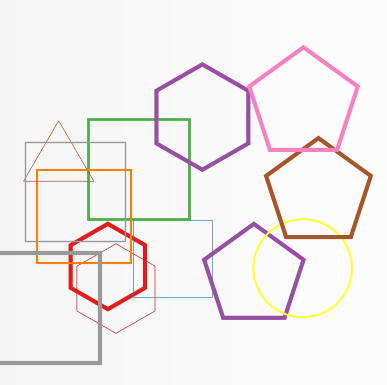[{"shape": "hexagon", "thickness": 0.5, "radius": 0.58, "center": [0.299, 0.25]}, {"shape": "hexagon", "thickness": 3, "radius": 0.55, "center": [0.278, 0.308]}, {"shape": "square", "thickness": 0.5, "radius": 0.5, "center": [0.445, 0.329]}, {"shape": "square", "thickness": 2, "radius": 0.65, "center": [0.358, 0.562]}, {"shape": "hexagon", "thickness": 3, "radius": 0.68, "center": [0.522, 0.696]}, {"shape": "pentagon", "thickness": 3, "radius": 0.67, "center": [0.655, 0.284]}, {"shape": "square", "thickness": 1.5, "radius": 0.6, "center": [0.216, 0.437]}, {"shape": "circle", "thickness": 1.5, "radius": 0.64, "center": [0.781, 0.303]}, {"shape": "pentagon", "thickness": 3, "radius": 0.71, "center": [0.822, 0.499]}, {"shape": "triangle", "thickness": 0.5, "radius": 0.52, "center": [0.151, 0.582]}, {"shape": "pentagon", "thickness": 3, "radius": 0.74, "center": [0.783, 0.73]}, {"shape": "square", "thickness": 3, "radius": 0.71, "center": [0.116, 0.2]}, {"shape": "square", "thickness": 1, "radius": 0.64, "center": [0.193, 0.504]}]